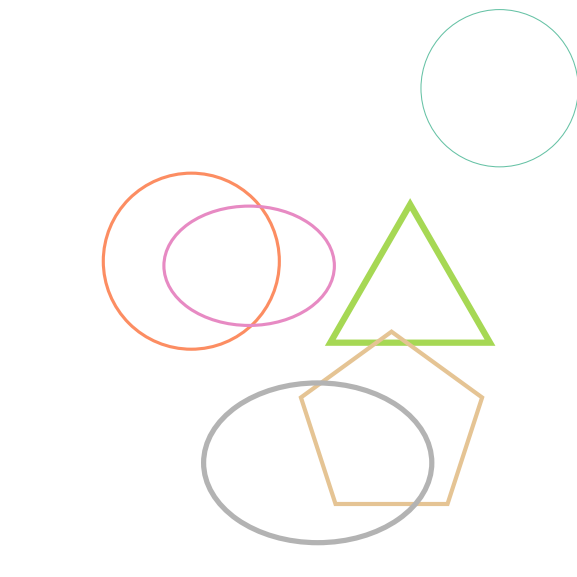[{"shape": "circle", "thickness": 0.5, "radius": 0.68, "center": [0.865, 0.846]}, {"shape": "circle", "thickness": 1.5, "radius": 0.76, "center": [0.331, 0.547]}, {"shape": "oval", "thickness": 1.5, "radius": 0.74, "center": [0.431, 0.539]}, {"shape": "triangle", "thickness": 3, "radius": 0.8, "center": [0.71, 0.486]}, {"shape": "pentagon", "thickness": 2, "radius": 0.82, "center": [0.678, 0.26]}, {"shape": "oval", "thickness": 2.5, "radius": 0.99, "center": [0.55, 0.198]}]